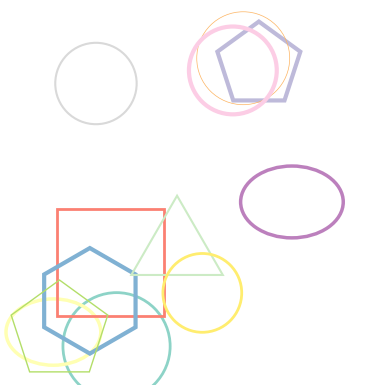[{"shape": "circle", "thickness": 2, "radius": 0.7, "center": [0.303, 0.101]}, {"shape": "oval", "thickness": 2.5, "radius": 0.62, "center": [0.139, 0.137]}, {"shape": "pentagon", "thickness": 3, "radius": 0.57, "center": [0.672, 0.831]}, {"shape": "square", "thickness": 2, "radius": 0.7, "center": [0.287, 0.318]}, {"shape": "hexagon", "thickness": 3, "radius": 0.69, "center": [0.233, 0.219]}, {"shape": "circle", "thickness": 0.5, "radius": 0.6, "center": [0.632, 0.849]}, {"shape": "pentagon", "thickness": 1, "radius": 0.66, "center": [0.155, 0.141]}, {"shape": "circle", "thickness": 3, "radius": 0.57, "center": [0.605, 0.817]}, {"shape": "circle", "thickness": 1.5, "radius": 0.53, "center": [0.249, 0.783]}, {"shape": "oval", "thickness": 2.5, "radius": 0.67, "center": [0.758, 0.475]}, {"shape": "triangle", "thickness": 1.5, "radius": 0.69, "center": [0.46, 0.354]}, {"shape": "circle", "thickness": 2, "radius": 0.51, "center": [0.525, 0.239]}]